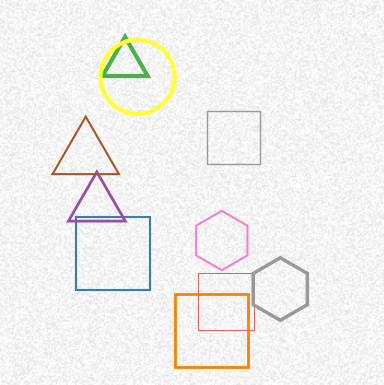[{"shape": "square", "thickness": 0.5, "radius": 0.37, "center": [0.587, 0.217]}, {"shape": "square", "thickness": 1.5, "radius": 0.48, "center": [0.293, 0.342]}, {"shape": "triangle", "thickness": 3, "radius": 0.34, "center": [0.325, 0.836]}, {"shape": "triangle", "thickness": 2, "radius": 0.43, "center": [0.252, 0.468]}, {"shape": "square", "thickness": 2, "radius": 0.47, "center": [0.55, 0.141]}, {"shape": "circle", "thickness": 3, "radius": 0.48, "center": [0.357, 0.8]}, {"shape": "triangle", "thickness": 1.5, "radius": 0.5, "center": [0.223, 0.597]}, {"shape": "hexagon", "thickness": 1.5, "radius": 0.39, "center": [0.576, 0.375]}, {"shape": "hexagon", "thickness": 2.5, "radius": 0.41, "center": [0.728, 0.249]}, {"shape": "square", "thickness": 1, "radius": 0.34, "center": [0.607, 0.642]}]